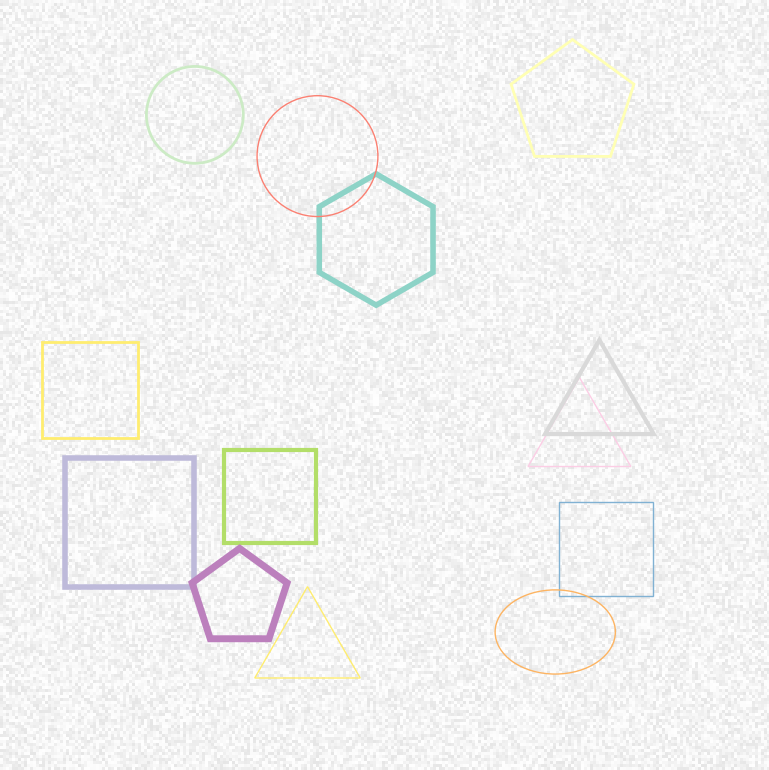[{"shape": "hexagon", "thickness": 2, "radius": 0.43, "center": [0.489, 0.689]}, {"shape": "pentagon", "thickness": 1, "radius": 0.42, "center": [0.744, 0.865]}, {"shape": "square", "thickness": 2, "radius": 0.42, "center": [0.168, 0.321]}, {"shape": "circle", "thickness": 0.5, "radius": 0.39, "center": [0.412, 0.797]}, {"shape": "square", "thickness": 0.5, "radius": 0.31, "center": [0.787, 0.287]}, {"shape": "oval", "thickness": 0.5, "radius": 0.39, "center": [0.721, 0.179]}, {"shape": "square", "thickness": 1.5, "radius": 0.3, "center": [0.351, 0.355]}, {"shape": "triangle", "thickness": 0.5, "radius": 0.39, "center": [0.753, 0.433]}, {"shape": "triangle", "thickness": 1.5, "radius": 0.41, "center": [0.778, 0.477]}, {"shape": "pentagon", "thickness": 2.5, "radius": 0.32, "center": [0.311, 0.223]}, {"shape": "circle", "thickness": 1, "radius": 0.31, "center": [0.253, 0.851]}, {"shape": "square", "thickness": 1, "radius": 0.31, "center": [0.117, 0.494]}, {"shape": "triangle", "thickness": 0.5, "radius": 0.4, "center": [0.399, 0.159]}]